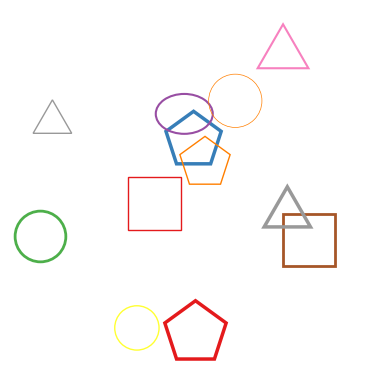[{"shape": "square", "thickness": 1, "radius": 0.34, "center": [0.402, 0.472]}, {"shape": "pentagon", "thickness": 2.5, "radius": 0.42, "center": [0.508, 0.135]}, {"shape": "pentagon", "thickness": 2.5, "radius": 0.38, "center": [0.503, 0.635]}, {"shape": "circle", "thickness": 2, "radius": 0.33, "center": [0.105, 0.386]}, {"shape": "oval", "thickness": 1.5, "radius": 0.37, "center": [0.479, 0.704]}, {"shape": "pentagon", "thickness": 1, "radius": 0.34, "center": [0.532, 0.577]}, {"shape": "circle", "thickness": 0.5, "radius": 0.35, "center": [0.611, 0.738]}, {"shape": "circle", "thickness": 1, "radius": 0.29, "center": [0.356, 0.148]}, {"shape": "square", "thickness": 2, "radius": 0.34, "center": [0.803, 0.377]}, {"shape": "triangle", "thickness": 1.5, "radius": 0.38, "center": [0.735, 0.861]}, {"shape": "triangle", "thickness": 2.5, "radius": 0.35, "center": [0.746, 0.445]}, {"shape": "triangle", "thickness": 1, "radius": 0.29, "center": [0.136, 0.683]}]